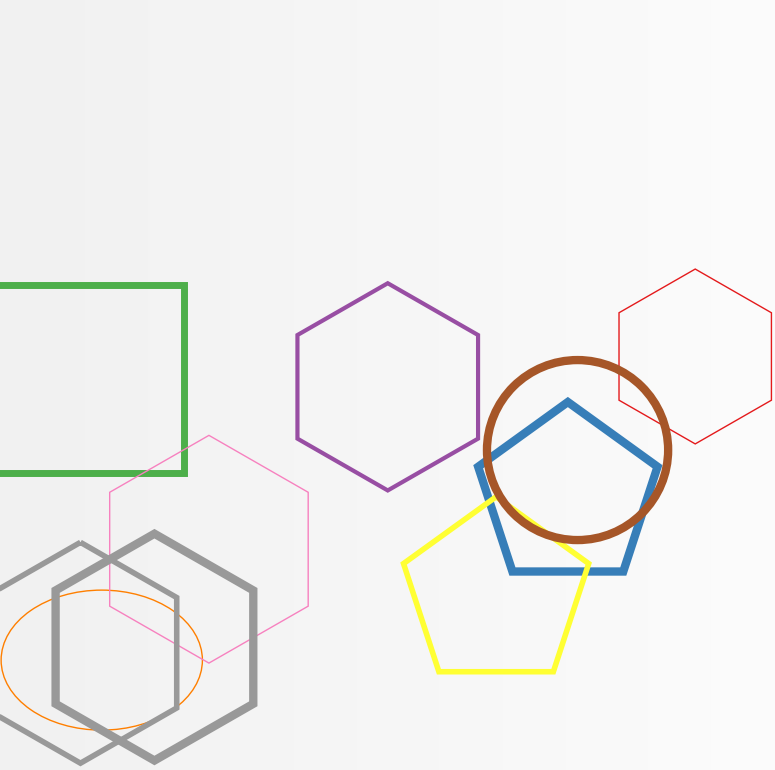[{"shape": "hexagon", "thickness": 0.5, "radius": 0.57, "center": [0.897, 0.537]}, {"shape": "pentagon", "thickness": 3, "radius": 0.61, "center": [0.733, 0.356]}, {"shape": "square", "thickness": 2.5, "radius": 0.61, "center": [0.115, 0.508]}, {"shape": "hexagon", "thickness": 1.5, "radius": 0.67, "center": [0.5, 0.498]}, {"shape": "oval", "thickness": 0.5, "radius": 0.65, "center": [0.131, 0.143]}, {"shape": "pentagon", "thickness": 2, "radius": 0.63, "center": [0.64, 0.229]}, {"shape": "circle", "thickness": 3, "radius": 0.58, "center": [0.745, 0.416]}, {"shape": "hexagon", "thickness": 0.5, "radius": 0.74, "center": [0.27, 0.287]}, {"shape": "hexagon", "thickness": 3, "radius": 0.74, "center": [0.199, 0.16]}, {"shape": "hexagon", "thickness": 2, "radius": 0.72, "center": [0.104, 0.152]}]